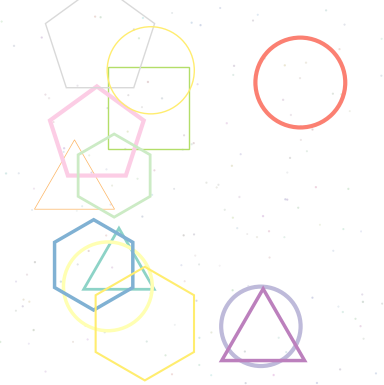[{"shape": "triangle", "thickness": 2, "radius": 0.53, "center": [0.309, 0.301]}, {"shape": "circle", "thickness": 2.5, "radius": 0.58, "center": [0.28, 0.256]}, {"shape": "circle", "thickness": 3, "radius": 0.52, "center": [0.678, 0.152]}, {"shape": "circle", "thickness": 3, "radius": 0.58, "center": [0.78, 0.786]}, {"shape": "hexagon", "thickness": 2.5, "radius": 0.59, "center": [0.243, 0.312]}, {"shape": "triangle", "thickness": 0.5, "radius": 0.6, "center": [0.194, 0.517]}, {"shape": "square", "thickness": 1, "radius": 0.53, "center": [0.386, 0.719]}, {"shape": "pentagon", "thickness": 3, "radius": 0.64, "center": [0.252, 0.648]}, {"shape": "pentagon", "thickness": 1, "radius": 0.75, "center": [0.26, 0.893]}, {"shape": "triangle", "thickness": 2.5, "radius": 0.62, "center": [0.683, 0.126]}, {"shape": "hexagon", "thickness": 2, "radius": 0.54, "center": [0.296, 0.544]}, {"shape": "circle", "thickness": 1, "radius": 0.57, "center": [0.392, 0.817]}, {"shape": "hexagon", "thickness": 1.5, "radius": 0.74, "center": [0.376, 0.159]}]